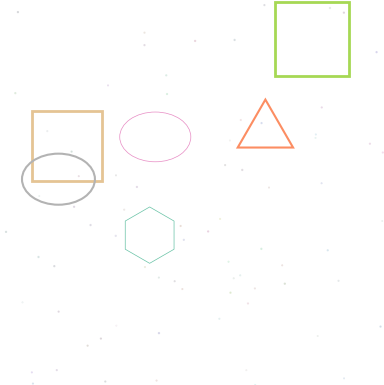[{"shape": "hexagon", "thickness": 0.5, "radius": 0.37, "center": [0.389, 0.389]}, {"shape": "triangle", "thickness": 1.5, "radius": 0.42, "center": [0.689, 0.658]}, {"shape": "oval", "thickness": 0.5, "radius": 0.46, "center": [0.403, 0.644]}, {"shape": "square", "thickness": 2, "radius": 0.48, "center": [0.81, 0.899]}, {"shape": "square", "thickness": 2, "radius": 0.45, "center": [0.174, 0.621]}, {"shape": "oval", "thickness": 1.5, "radius": 0.47, "center": [0.152, 0.535]}]